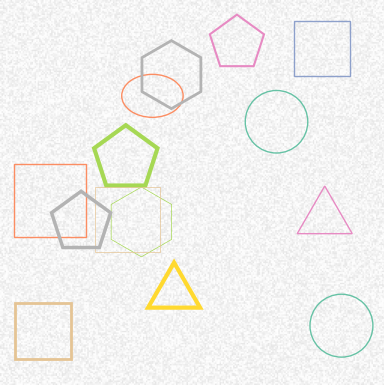[{"shape": "circle", "thickness": 1, "radius": 0.41, "center": [0.887, 0.154]}, {"shape": "circle", "thickness": 1, "radius": 0.41, "center": [0.718, 0.684]}, {"shape": "square", "thickness": 1, "radius": 0.47, "center": [0.13, 0.479]}, {"shape": "oval", "thickness": 1, "radius": 0.4, "center": [0.396, 0.751]}, {"shape": "square", "thickness": 1, "radius": 0.36, "center": [0.836, 0.874]}, {"shape": "triangle", "thickness": 1, "radius": 0.41, "center": [0.843, 0.434]}, {"shape": "pentagon", "thickness": 1.5, "radius": 0.37, "center": [0.615, 0.888]}, {"shape": "pentagon", "thickness": 3, "radius": 0.43, "center": [0.327, 0.588]}, {"shape": "hexagon", "thickness": 0.5, "radius": 0.45, "center": [0.367, 0.424]}, {"shape": "triangle", "thickness": 3, "radius": 0.39, "center": [0.452, 0.24]}, {"shape": "square", "thickness": 0.5, "radius": 0.42, "center": [0.331, 0.43]}, {"shape": "square", "thickness": 2, "radius": 0.36, "center": [0.112, 0.139]}, {"shape": "pentagon", "thickness": 2.5, "radius": 0.4, "center": [0.211, 0.422]}, {"shape": "hexagon", "thickness": 2, "radius": 0.44, "center": [0.445, 0.806]}]